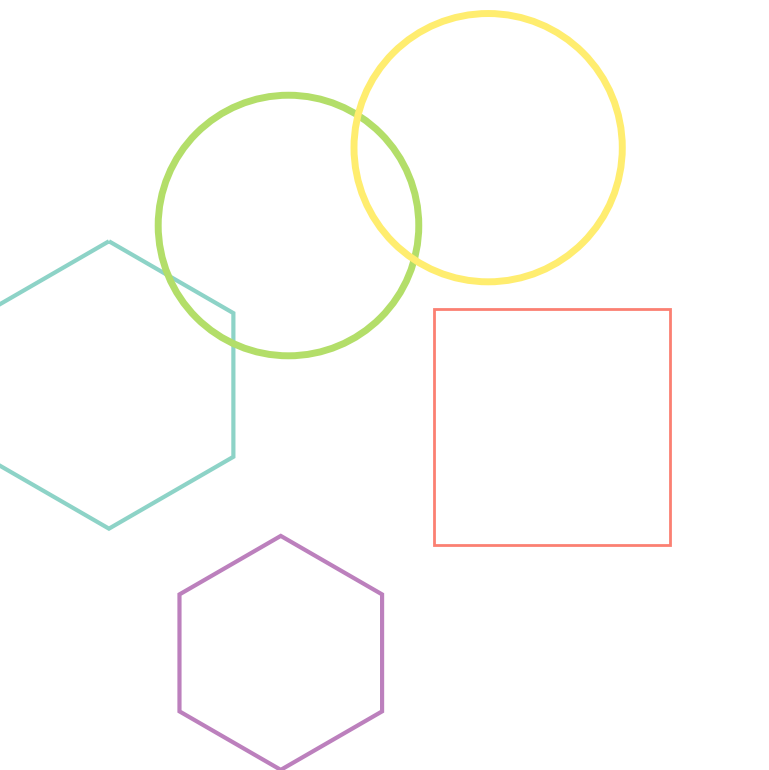[{"shape": "hexagon", "thickness": 1.5, "radius": 0.93, "center": [0.141, 0.5]}, {"shape": "square", "thickness": 1, "radius": 0.77, "center": [0.717, 0.445]}, {"shape": "circle", "thickness": 2.5, "radius": 0.85, "center": [0.375, 0.707]}, {"shape": "hexagon", "thickness": 1.5, "radius": 0.76, "center": [0.365, 0.152]}, {"shape": "circle", "thickness": 2.5, "radius": 0.87, "center": [0.634, 0.808]}]